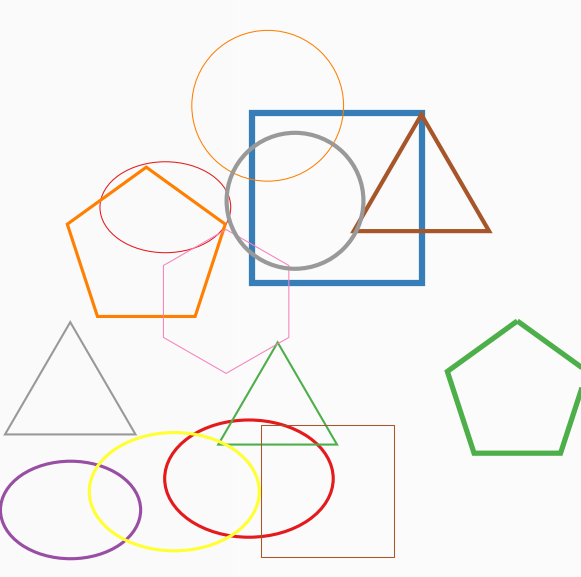[{"shape": "oval", "thickness": 0.5, "radius": 0.56, "center": [0.284, 0.64]}, {"shape": "oval", "thickness": 1.5, "radius": 0.72, "center": [0.428, 0.17]}, {"shape": "square", "thickness": 3, "radius": 0.73, "center": [0.579, 0.656]}, {"shape": "triangle", "thickness": 1, "radius": 0.59, "center": [0.478, 0.288]}, {"shape": "pentagon", "thickness": 2.5, "radius": 0.63, "center": [0.89, 0.317]}, {"shape": "oval", "thickness": 1.5, "radius": 0.6, "center": [0.121, 0.116]}, {"shape": "circle", "thickness": 0.5, "radius": 0.65, "center": [0.461, 0.816]}, {"shape": "pentagon", "thickness": 1.5, "radius": 0.71, "center": [0.252, 0.567]}, {"shape": "oval", "thickness": 1.5, "radius": 0.73, "center": [0.3, 0.148]}, {"shape": "square", "thickness": 0.5, "radius": 0.57, "center": [0.564, 0.149]}, {"shape": "triangle", "thickness": 2, "radius": 0.67, "center": [0.725, 0.666]}, {"shape": "hexagon", "thickness": 0.5, "radius": 0.62, "center": [0.389, 0.477]}, {"shape": "triangle", "thickness": 1, "radius": 0.65, "center": [0.121, 0.312]}, {"shape": "circle", "thickness": 2, "radius": 0.59, "center": [0.508, 0.651]}]